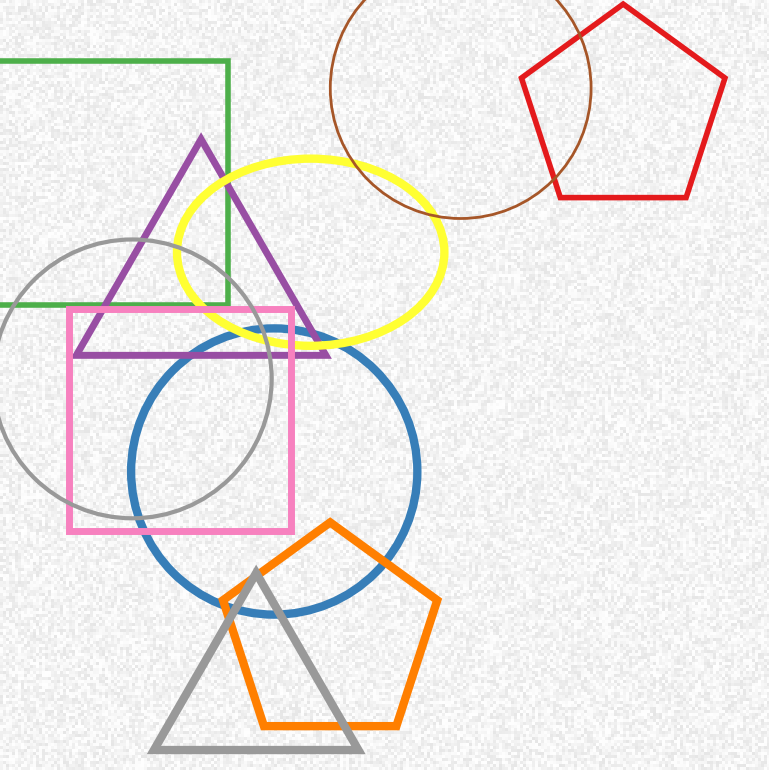[{"shape": "pentagon", "thickness": 2, "radius": 0.69, "center": [0.809, 0.856]}, {"shape": "circle", "thickness": 3, "radius": 0.93, "center": [0.356, 0.388]}, {"shape": "square", "thickness": 2, "radius": 0.79, "center": [0.137, 0.763]}, {"shape": "triangle", "thickness": 2.5, "radius": 0.94, "center": [0.261, 0.632]}, {"shape": "pentagon", "thickness": 3, "radius": 0.73, "center": [0.429, 0.175]}, {"shape": "oval", "thickness": 3, "radius": 0.87, "center": [0.403, 0.672]}, {"shape": "circle", "thickness": 1, "radius": 0.85, "center": [0.598, 0.886]}, {"shape": "square", "thickness": 2.5, "radius": 0.72, "center": [0.233, 0.454]}, {"shape": "triangle", "thickness": 3, "radius": 0.77, "center": [0.333, 0.103]}, {"shape": "circle", "thickness": 1.5, "radius": 0.91, "center": [0.172, 0.508]}]